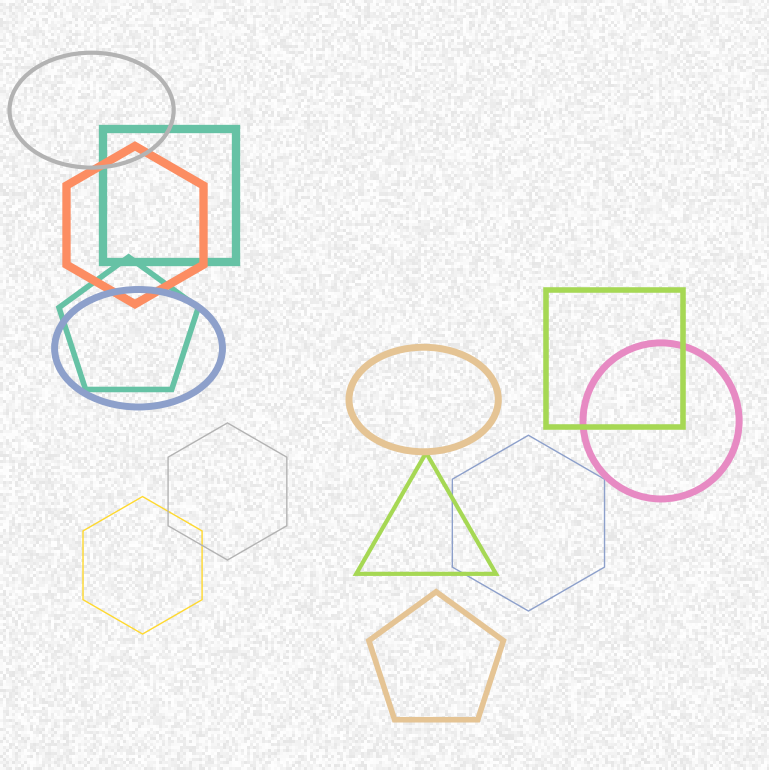[{"shape": "square", "thickness": 3, "radius": 0.43, "center": [0.22, 0.746]}, {"shape": "pentagon", "thickness": 2, "radius": 0.48, "center": [0.167, 0.571]}, {"shape": "hexagon", "thickness": 3, "radius": 0.51, "center": [0.175, 0.708]}, {"shape": "hexagon", "thickness": 0.5, "radius": 0.57, "center": [0.686, 0.321]}, {"shape": "oval", "thickness": 2.5, "radius": 0.54, "center": [0.18, 0.548]}, {"shape": "circle", "thickness": 2.5, "radius": 0.51, "center": [0.859, 0.453]}, {"shape": "square", "thickness": 2, "radius": 0.44, "center": [0.798, 0.535]}, {"shape": "triangle", "thickness": 1.5, "radius": 0.52, "center": [0.553, 0.307]}, {"shape": "hexagon", "thickness": 0.5, "radius": 0.45, "center": [0.185, 0.266]}, {"shape": "pentagon", "thickness": 2, "radius": 0.46, "center": [0.566, 0.14]}, {"shape": "oval", "thickness": 2.5, "radius": 0.48, "center": [0.55, 0.481]}, {"shape": "hexagon", "thickness": 0.5, "radius": 0.45, "center": [0.295, 0.362]}, {"shape": "oval", "thickness": 1.5, "radius": 0.53, "center": [0.119, 0.857]}]